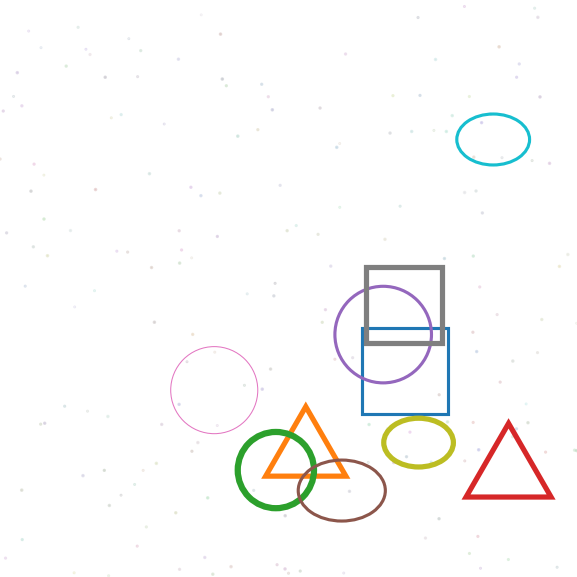[{"shape": "square", "thickness": 1.5, "radius": 0.37, "center": [0.701, 0.357]}, {"shape": "triangle", "thickness": 2.5, "radius": 0.4, "center": [0.529, 0.215]}, {"shape": "circle", "thickness": 3, "radius": 0.33, "center": [0.478, 0.185]}, {"shape": "triangle", "thickness": 2.5, "radius": 0.43, "center": [0.881, 0.181]}, {"shape": "circle", "thickness": 1.5, "radius": 0.42, "center": [0.664, 0.42]}, {"shape": "oval", "thickness": 1.5, "radius": 0.38, "center": [0.592, 0.15]}, {"shape": "circle", "thickness": 0.5, "radius": 0.38, "center": [0.371, 0.324]}, {"shape": "square", "thickness": 2.5, "radius": 0.33, "center": [0.7, 0.471]}, {"shape": "oval", "thickness": 2.5, "radius": 0.3, "center": [0.725, 0.233]}, {"shape": "oval", "thickness": 1.5, "radius": 0.32, "center": [0.854, 0.758]}]